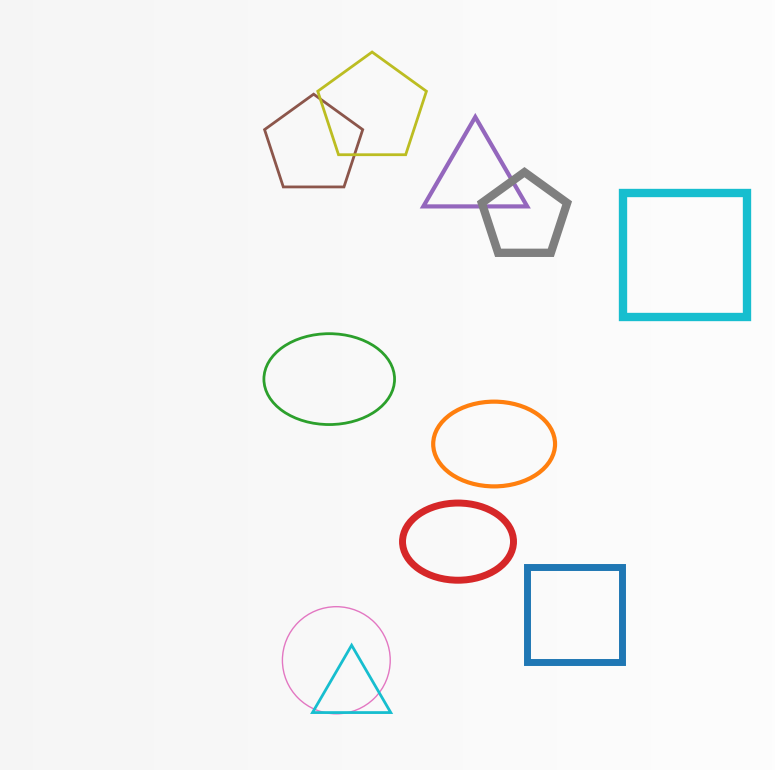[{"shape": "square", "thickness": 2.5, "radius": 0.31, "center": [0.741, 0.202]}, {"shape": "oval", "thickness": 1.5, "radius": 0.39, "center": [0.638, 0.423]}, {"shape": "oval", "thickness": 1, "radius": 0.42, "center": [0.425, 0.508]}, {"shape": "oval", "thickness": 2.5, "radius": 0.36, "center": [0.591, 0.297]}, {"shape": "triangle", "thickness": 1.5, "radius": 0.39, "center": [0.613, 0.771]}, {"shape": "pentagon", "thickness": 1, "radius": 0.33, "center": [0.405, 0.811]}, {"shape": "circle", "thickness": 0.5, "radius": 0.35, "center": [0.434, 0.143]}, {"shape": "pentagon", "thickness": 3, "radius": 0.29, "center": [0.677, 0.719]}, {"shape": "pentagon", "thickness": 1, "radius": 0.37, "center": [0.48, 0.859]}, {"shape": "triangle", "thickness": 1, "radius": 0.29, "center": [0.454, 0.104]}, {"shape": "square", "thickness": 3, "radius": 0.4, "center": [0.884, 0.669]}]